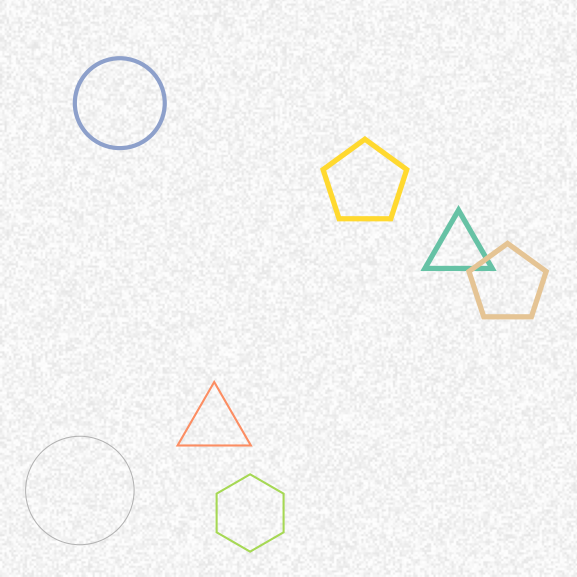[{"shape": "triangle", "thickness": 2.5, "radius": 0.34, "center": [0.794, 0.568]}, {"shape": "triangle", "thickness": 1, "radius": 0.37, "center": [0.371, 0.264]}, {"shape": "circle", "thickness": 2, "radius": 0.39, "center": [0.207, 0.82]}, {"shape": "hexagon", "thickness": 1, "radius": 0.33, "center": [0.433, 0.111]}, {"shape": "pentagon", "thickness": 2.5, "radius": 0.38, "center": [0.632, 0.682]}, {"shape": "pentagon", "thickness": 2.5, "radius": 0.35, "center": [0.879, 0.507]}, {"shape": "circle", "thickness": 0.5, "radius": 0.47, "center": [0.138, 0.15]}]